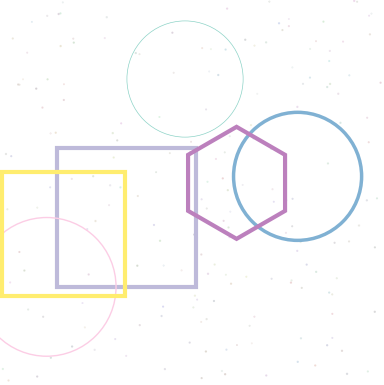[{"shape": "circle", "thickness": 0.5, "radius": 0.75, "center": [0.481, 0.795]}, {"shape": "square", "thickness": 3, "radius": 0.9, "center": [0.328, 0.435]}, {"shape": "circle", "thickness": 2.5, "radius": 0.83, "center": [0.773, 0.542]}, {"shape": "circle", "thickness": 1, "radius": 0.9, "center": [0.121, 0.255]}, {"shape": "hexagon", "thickness": 3, "radius": 0.73, "center": [0.614, 0.525]}, {"shape": "square", "thickness": 3, "radius": 0.8, "center": [0.164, 0.392]}]